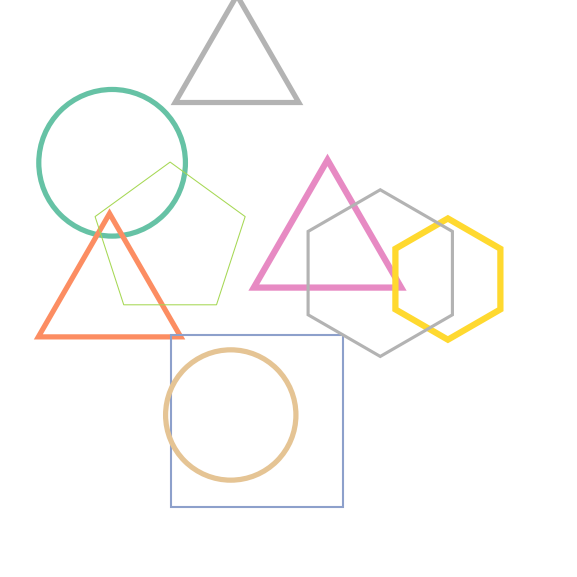[{"shape": "circle", "thickness": 2.5, "radius": 0.63, "center": [0.194, 0.717]}, {"shape": "triangle", "thickness": 2.5, "radius": 0.71, "center": [0.19, 0.487]}, {"shape": "square", "thickness": 1, "radius": 0.75, "center": [0.445, 0.27]}, {"shape": "triangle", "thickness": 3, "radius": 0.74, "center": [0.567, 0.575]}, {"shape": "pentagon", "thickness": 0.5, "radius": 0.68, "center": [0.295, 0.582]}, {"shape": "hexagon", "thickness": 3, "radius": 0.52, "center": [0.776, 0.516]}, {"shape": "circle", "thickness": 2.5, "radius": 0.56, "center": [0.4, 0.281]}, {"shape": "hexagon", "thickness": 1.5, "radius": 0.72, "center": [0.658, 0.526]}, {"shape": "triangle", "thickness": 2.5, "radius": 0.62, "center": [0.41, 0.883]}]